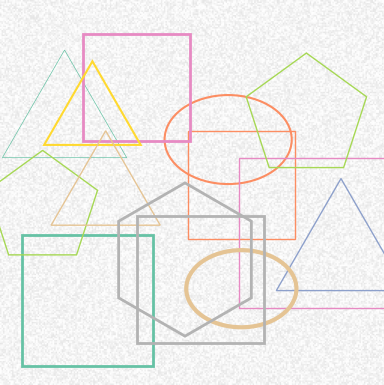[{"shape": "square", "thickness": 2, "radius": 0.85, "center": [0.228, 0.22]}, {"shape": "triangle", "thickness": 0.5, "radius": 0.93, "center": [0.168, 0.684]}, {"shape": "square", "thickness": 1, "radius": 0.7, "center": [0.627, 0.52]}, {"shape": "oval", "thickness": 1.5, "radius": 0.83, "center": [0.593, 0.638]}, {"shape": "triangle", "thickness": 1, "radius": 0.97, "center": [0.886, 0.342]}, {"shape": "square", "thickness": 2, "radius": 0.69, "center": [0.354, 0.773]}, {"shape": "square", "thickness": 1, "radius": 0.97, "center": [0.816, 0.394]}, {"shape": "pentagon", "thickness": 1, "radius": 0.75, "center": [0.111, 0.459]}, {"shape": "pentagon", "thickness": 1, "radius": 0.82, "center": [0.796, 0.698]}, {"shape": "triangle", "thickness": 1.5, "radius": 0.72, "center": [0.24, 0.696]}, {"shape": "oval", "thickness": 3, "radius": 0.72, "center": [0.627, 0.25]}, {"shape": "triangle", "thickness": 1, "radius": 0.82, "center": [0.274, 0.497]}, {"shape": "square", "thickness": 2, "radius": 0.83, "center": [0.521, 0.274]}, {"shape": "hexagon", "thickness": 2, "radius": 1.0, "center": [0.48, 0.326]}]